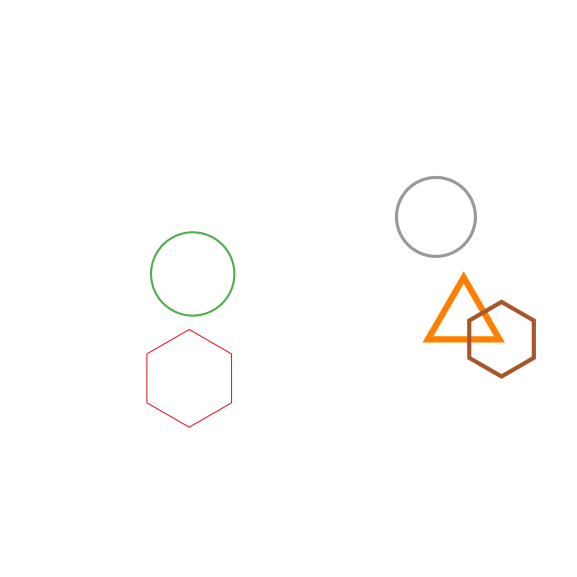[{"shape": "hexagon", "thickness": 0.5, "radius": 0.42, "center": [0.328, 0.344]}, {"shape": "circle", "thickness": 1, "radius": 0.36, "center": [0.334, 0.525]}, {"shape": "triangle", "thickness": 3, "radius": 0.36, "center": [0.803, 0.447]}, {"shape": "hexagon", "thickness": 2, "radius": 0.32, "center": [0.868, 0.412]}, {"shape": "circle", "thickness": 1.5, "radius": 0.34, "center": [0.755, 0.624]}]